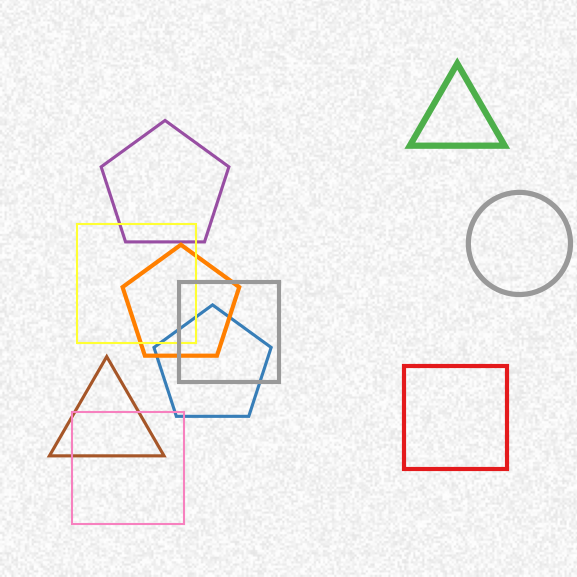[{"shape": "square", "thickness": 2, "radius": 0.45, "center": [0.788, 0.276]}, {"shape": "pentagon", "thickness": 1.5, "radius": 0.53, "center": [0.368, 0.365]}, {"shape": "triangle", "thickness": 3, "radius": 0.47, "center": [0.792, 0.794]}, {"shape": "pentagon", "thickness": 1.5, "radius": 0.58, "center": [0.286, 0.674]}, {"shape": "pentagon", "thickness": 2, "radius": 0.53, "center": [0.313, 0.469]}, {"shape": "square", "thickness": 1, "radius": 0.51, "center": [0.237, 0.508]}, {"shape": "triangle", "thickness": 1.5, "radius": 0.57, "center": [0.185, 0.267]}, {"shape": "square", "thickness": 1, "radius": 0.48, "center": [0.222, 0.189]}, {"shape": "circle", "thickness": 2.5, "radius": 0.44, "center": [0.899, 0.578]}, {"shape": "square", "thickness": 2, "radius": 0.43, "center": [0.397, 0.424]}]